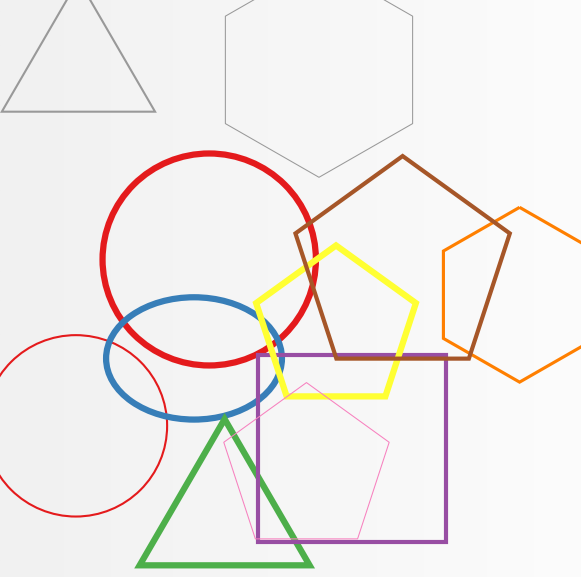[{"shape": "circle", "thickness": 3, "radius": 0.92, "center": [0.36, 0.55]}, {"shape": "circle", "thickness": 1, "radius": 0.79, "center": [0.13, 0.262]}, {"shape": "oval", "thickness": 3, "radius": 0.76, "center": [0.334, 0.378]}, {"shape": "triangle", "thickness": 3, "radius": 0.84, "center": [0.386, 0.105]}, {"shape": "square", "thickness": 2, "radius": 0.81, "center": [0.606, 0.223]}, {"shape": "hexagon", "thickness": 1.5, "radius": 0.76, "center": [0.894, 0.489]}, {"shape": "pentagon", "thickness": 3, "radius": 0.72, "center": [0.578, 0.43]}, {"shape": "pentagon", "thickness": 2, "radius": 0.97, "center": [0.693, 0.535]}, {"shape": "pentagon", "thickness": 0.5, "radius": 0.75, "center": [0.527, 0.187]}, {"shape": "triangle", "thickness": 1, "radius": 0.76, "center": [0.135, 0.882]}, {"shape": "hexagon", "thickness": 0.5, "radius": 0.93, "center": [0.549, 0.878]}]